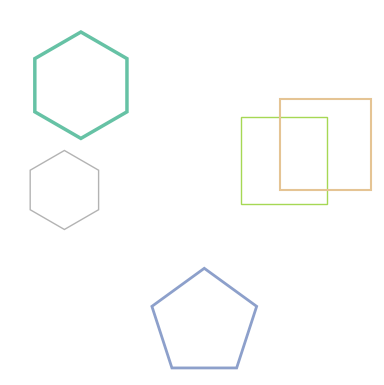[{"shape": "hexagon", "thickness": 2.5, "radius": 0.69, "center": [0.21, 0.779]}, {"shape": "pentagon", "thickness": 2, "radius": 0.72, "center": [0.531, 0.16]}, {"shape": "square", "thickness": 1, "radius": 0.56, "center": [0.738, 0.583]}, {"shape": "square", "thickness": 1.5, "radius": 0.59, "center": [0.845, 0.624]}, {"shape": "hexagon", "thickness": 1, "radius": 0.51, "center": [0.167, 0.507]}]